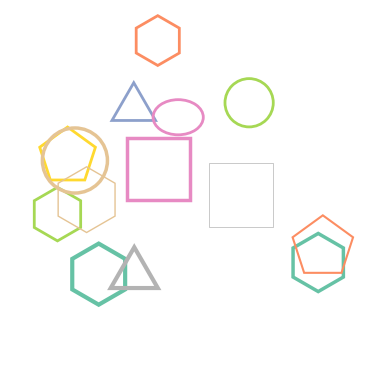[{"shape": "hexagon", "thickness": 3, "radius": 0.4, "center": [0.256, 0.288]}, {"shape": "hexagon", "thickness": 2.5, "radius": 0.38, "center": [0.827, 0.318]}, {"shape": "hexagon", "thickness": 2, "radius": 0.32, "center": [0.41, 0.895]}, {"shape": "pentagon", "thickness": 1.5, "radius": 0.41, "center": [0.839, 0.358]}, {"shape": "triangle", "thickness": 2, "radius": 0.33, "center": [0.347, 0.72]}, {"shape": "oval", "thickness": 2, "radius": 0.33, "center": [0.463, 0.695]}, {"shape": "square", "thickness": 2.5, "radius": 0.41, "center": [0.412, 0.561]}, {"shape": "hexagon", "thickness": 2, "radius": 0.35, "center": [0.149, 0.444]}, {"shape": "circle", "thickness": 2, "radius": 0.31, "center": [0.647, 0.733]}, {"shape": "pentagon", "thickness": 2, "radius": 0.38, "center": [0.175, 0.594]}, {"shape": "hexagon", "thickness": 1, "radius": 0.43, "center": [0.225, 0.481]}, {"shape": "circle", "thickness": 2.5, "radius": 0.42, "center": [0.195, 0.583]}, {"shape": "square", "thickness": 0.5, "radius": 0.42, "center": [0.626, 0.495]}, {"shape": "triangle", "thickness": 3, "radius": 0.35, "center": [0.349, 0.287]}]